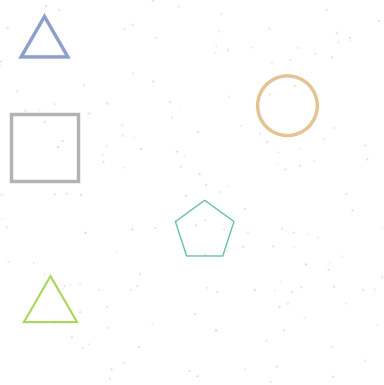[{"shape": "pentagon", "thickness": 1, "radius": 0.4, "center": [0.532, 0.4]}, {"shape": "triangle", "thickness": 2.5, "radius": 0.35, "center": [0.116, 0.887]}, {"shape": "triangle", "thickness": 1.5, "radius": 0.4, "center": [0.131, 0.203]}, {"shape": "circle", "thickness": 2.5, "radius": 0.39, "center": [0.747, 0.725]}, {"shape": "square", "thickness": 2.5, "radius": 0.44, "center": [0.115, 0.617]}]